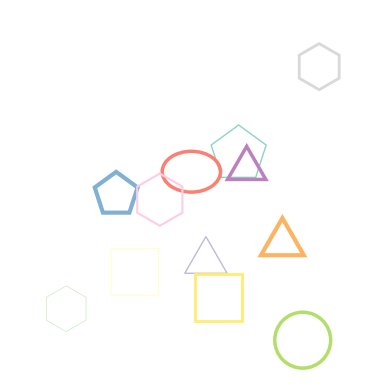[{"shape": "pentagon", "thickness": 1, "radius": 0.38, "center": [0.62, 0.6]}, {"shape": "square", "thickness": 0.5, "radius": 0.3, "center": [0.349, 0.295]}, {"shape": "triangle", "thickness": 1, "radius": 0.32, "center": [0.535, 0.322]}, {"shape": "oval", "thickness": 2.5, "radius": 0.38, "center": [0.497, 0.554]}, {"shape": "pentagon", "thickness": 3, "radius": 0.29, "center": [0.302, 0.495]}, {"shape": "triangle", "thickness": 3, "radius": 0.32, "center": [0.734, 0.369]}, {"shape": "circle", "thickness": 2.5, "radius": 0.36, "center": [0.786, 0.116]}, {"shape": "hexagon", "thickness": 1.5, "radius": 0.34, "center": [0.415, 0.481]}, {"shape": "hexagon", "thickness": 2, "radius": 0.3, "center": [0.829, 0.827]}, {"shape": "triangle", "thickness": 2.5, "radius": 0.29, "center": [0.641, 0.563]}, {"shape": "hexagon", "thickness": 0.5, "radius": 0.3, "center": [0.172, 0.198]}, {"shape": "square", "thickness": 2, "radius": 0.31, "center": [0.568, 0.226]}]